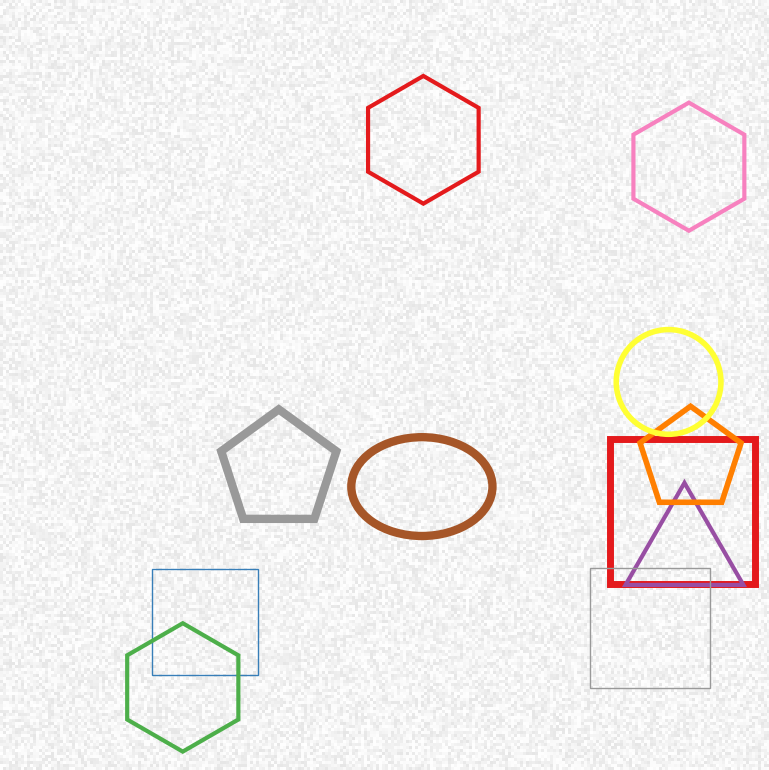[{"shape": "square", "thickness": 2.5, "radius": 0.47, "center": [0.887, 0.335]}, {"shape": "hexagon", "thickness": 1.5, "radius": 0.41, "center": [0.55, 0.818]}, {"shape": "square", "thickness": 0.5, "radius": 0.34, "center": [0.266, 0.192]}, {"shape": "hexagon", "thickness": 1.5, "radius": 0.42, "center": [0.237, 0.107]}, {"shape": "triangle", "thickness": 1.5, "radius": 0.44, "center": [0.889, 0.285]}, {"shape": "pentagon", "thickness": 2, "radius": 0.34, "center": [0.897, 0.403]}, {"shape": "circle", "thickness": 2, "radius": 0.34, "center": [0.868, 0.504]}, {"shape": "oval", "thickness": 3, "radius": 0.46, "center": [0.548, 0.368]}, {"shape": "hexagon", "thickness": 1.5, "radius": 0.42, "center": [0.895, 0.784]}, {"shape": "pentagon", "thickness": 3, "radius": 0.39, "center": [0.362, 0.39]}, {"shape": "square", "thickness": 0.5, "radius": 0.39, "center": [0.844, 0.185]}]